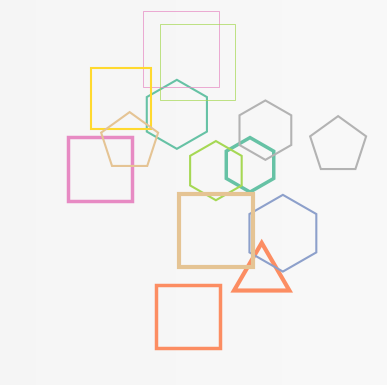[{"shape": "hexagon", "thickness": 2.5, "radius": 0.35, "center": [0.645, 0.572]}, {"shape": "hexagon", "thickness": 1.5, "radius": 0.45, "center": [0.456, 0.703]}, {"shape": "triangle", "thickness": 3, "radius": 0.41, "center": [0.675, 0.287]}, {"shape": "square", "thickness": 2.5, "radius": 0.41, "center": [0.485, 0.178]}, {"shape": "hexagon", "thickness": 1.5, "radius": 0.5, "center": [0.73, 0.394]}, {"shape": "square", "thickness": 2.5, "radius": 0.41, "center": [0.257, 0.562]}, {"shape": "square", "thickness": 0.5, "radius": 0.49, "center": [0.466, 0.873]}, {"shape": "square", "thickness": 0.5, "radius": 0.49, "center": [0.51, 0.839]}, {"shape": "hexagon", "thickness": 1.5, "radius": 0.38, "center": [0.557, 0.557]}, {"shape": "square", "thickness": 1.5, "radius": 0.39, "center": [0.312, 0.745]}, {"shape": "pentagon", "thickness": 1.5, "radius": 0.39, "center": [0.335, 0.632]}, {"shape": "square", "thickness": 3, "radius": 0.48, "center": [0.556, 0.401]}, {"shape": "hexagon", "thickness": 1.5, "radius": 0.39, "center": [0.685, 0.662]}, {"shape": "pentagon", "thickness": 1.5, "radius": 0.38, "center": [0.873, 0.622]}]